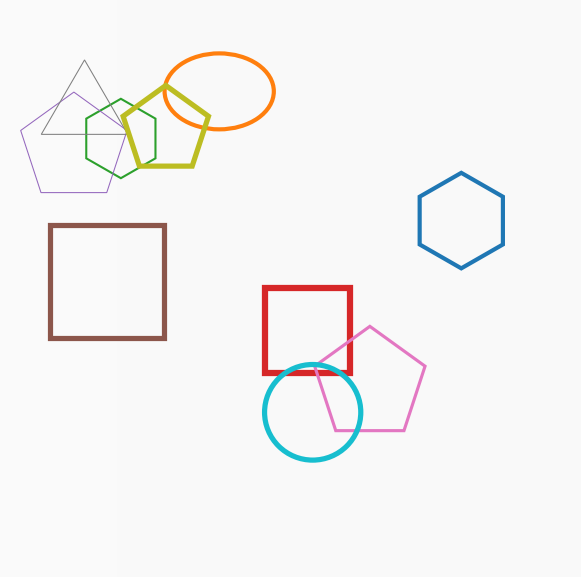[{"shape": "hexagon", "thickness": 2, "radius": 0.41, "center": [0.794, 0.617]}, {"shape": "oval", "thickness": 2, "radius": 0.47, "center": [0.377, 0.841]}, {"shape": "hexagon", "thickness": 1, "radius": 0.34, "center": [0.208, 0.759]}, {"shape": "square", "thickness": 3, "radius": 0.37, "center": [0.53, 0.427]}, {"shape": "pentagon", "thickness": 0.5, "radius": 0.48, "center": [0.127, 0.743]}, {"shape": "square", "thickness": 2.5, "radius": 0.49, "center": [0.183, 0.512]}, {"shape": "pentagon", "thickness": 1.5, "radius": 0.5, "center": [0.636, 0.334]}, {"shape": "triangle", "thickness": 0.5, "radius": 0.43, "center": [0.145, 0.809]}, {"shape": "pentagon", "thickness": 2.5, "radius": 0.39, "center": [0.285, 0.774]}, {"shape": "circle", "thickness": 2.5, "radius": 0.41, "center": [0.538, 0.285]}]